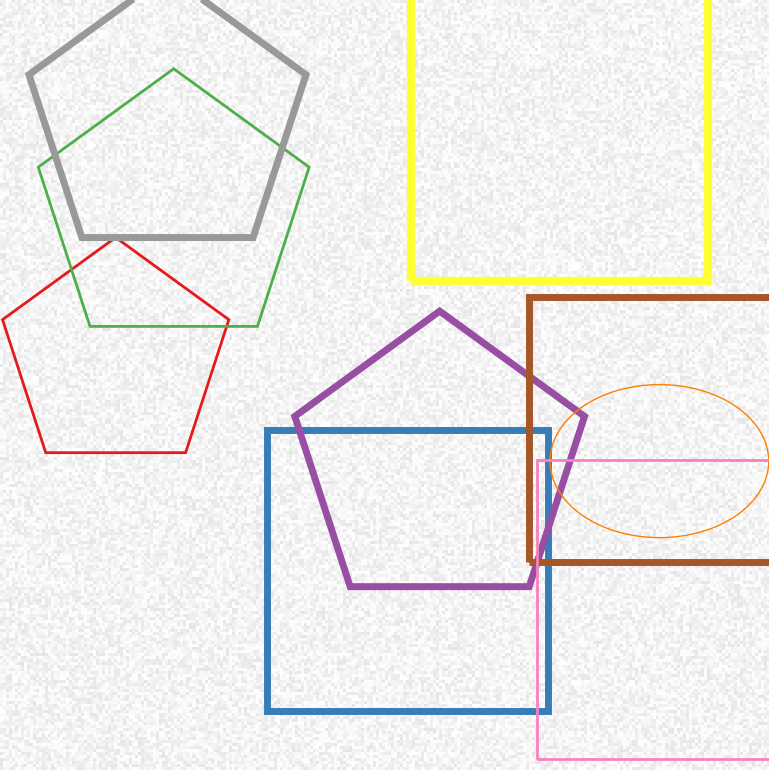[{"shape": "pentagon", "thickness": 1, "radius": 0.77, "center": [0.15, 0.537]}, {"shape": "square", "thickness": 2.5, "radius": 0.91, "center": [0.529, 0.259]}, {"shape": "pentagon", "thickness": 1, "radius": 0.92, "center": [0.226, 0.726]}, {"shape": "pentagon", "thickness": 2.5, "radius": 0.99, "center": [0.571, 0.398]}, {"shape": "oval", "thickness": 0.5, "radius": 0.71, "center": [0.856, 0.401]}, {"shape": "square", "thickness": 3, "radius": 0.97, "center": [0.727, 0.829]}, {"shape": "square", "thickness": 2.5, "radius": 0.86, "center": [0.859, 0.442]}, {"shape": "square", "thickness": 1, "radius": 0.97, "center": [0.892, 0.208]}, {"shape": "pentagon", "thickness": 2.5, "radius": 0.95, "center": [0.217, 0.845]}]